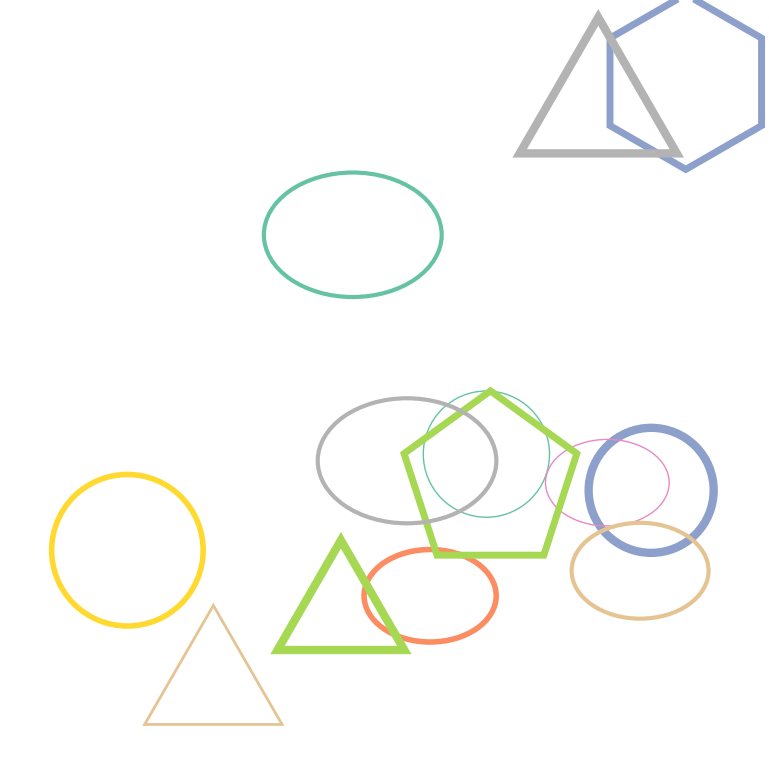[{"shape": "circle", "thickness": 0.5, "radius": 0.41, "center": [0.632, 0.41]}, {"shape": "oval", "thickness": 1.5, "radius": 0.58, "center": [0.458, 0.695]}, {"shape": "oval", "thickness": 2, "radius": 0.43, "center": [0.559, 0.226]}, {"shape": "hexagon", "thickness": 2.5, "radius": 0.57, "center": [0.891, 0.894]}, {"shape": "circle", "thickness": 3, "radius": 0.41, "center": [0.846, 0.363]}, {"shape": "oval", "thickness": 0.5, "radius": 0.4, "center": [0.789, 0.373]}, {"shape": "pentagon", "thickness": 2.5, "radius": 0.59, "center": [0.637, 0.374]}, {"shape": "triangle", "thickness": 3, "radius": 0.48, "center": [0.443, 0.203]}, {"shape": "circle", "thickness": 2, "radius": 0.49, "center": [0.165, 0.285]}, {"shape": "triangle", "thickness": 1, "radius": 0.52, "center": [0.277, 0.111]}, {"shape": "oval", "thickness": 1.5, "radius": 0.44, "center": [0.831, 0.259]}, {"shape": "oval", "thickness": 1.5, "radius": 0.58, "center": [0.529, 0.402]}, {"shape": "triangle", "thickness": 3, "radius": 0.59, "center": [0.777, 0.86]}]